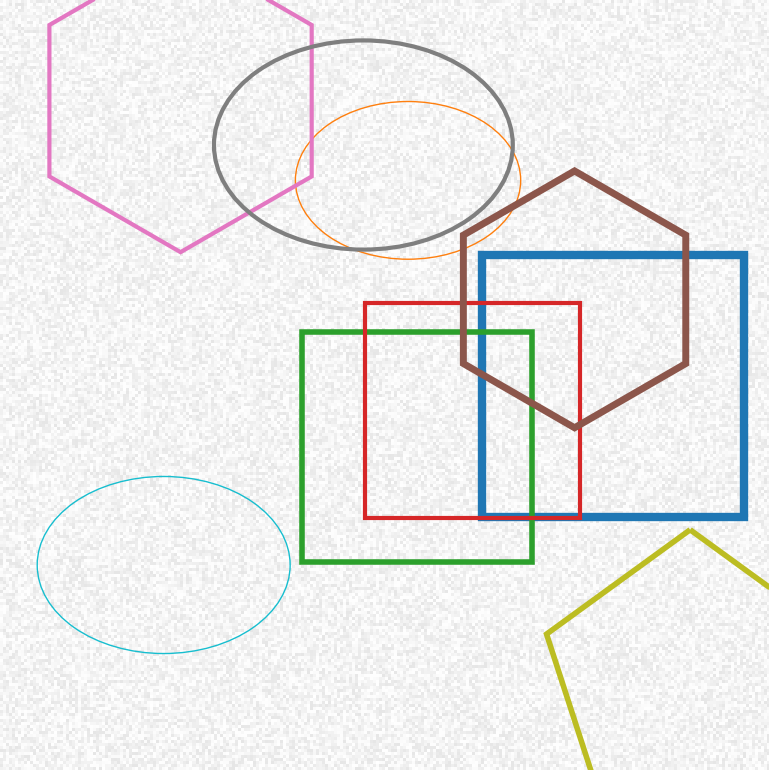[{"shape": "square", "thickness": 3, "radius": 0.85, "center": [0.797, 0.498]}, {"shape": "oval", "thickness": 0.5, "radius": 0.73, "center": [0.53, 0.766]}, {"shape": "square", "thickness": 2, "radius": 0.75, "center": [0.542, 0.42]}, {"shape": "square", "thickness": 1.5, "radius": 0.7, "center": [0.614, 0.467]}, {"shape": "hexagon", "thickness": 2.5, "radius": 0.83, "center": [0.746, 0.611]}, {"shape": "hexagon", "thickness": 1.5, "radius": 0.98, "center": [0.234, 0.869]}, {"shape": "oval", "thickness": 1.5, "radius": 0.97, "center": [0.472, 0.812]}, {"shape": "pentagon", "thickness": 2, "radius": 0.98, "center": [0.896, 0.116]}, {"shape": "oval", "thickness": 0.5, "radius": 0.82, "center": [0.213, 0.266]}]